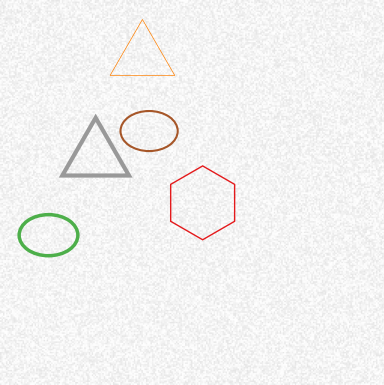[{"shape": "hexagon", "thickness": 1, "radius": 0.48, "center": [0.526, 0.473]}, {"shape": "oval", "thickness": 2.5, "radius": 0.38, "center": [0.126, 0.389]}, {"shape": "triangle", "thickness": 0.5, "radius": 0.49, "center": [0.37, 0.852]}, {"shape": "oval", "thickness": 1.5, "radius": 0.37, "center": [0.387, 0.66]}, {"shape": "triangle", "thickness": 3, "radius": 0.5, "center": [0.248, 0.594]}]